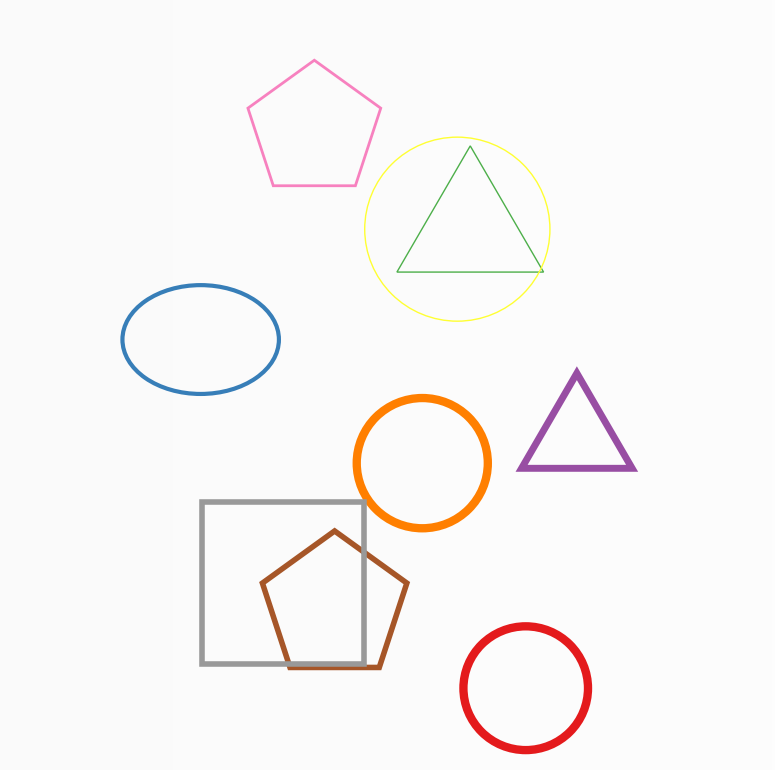[{"shape": "circle", "thickness": 3, "radius": 0.4, "center": [0.678, 0.106]}, {"shape": "oval", "thickness": 1.5, "radius": 0.5, "center": [0.259, 0.559]}, {"shape": "triangle", "thickness": 0.5, "radius": 0.55, "center": [0.607, 0.701]}, {"shape": "triangle", "thickness": 2.5, "radius": 0.41, "center": [0.744, 0.433]}, {"shape": "circle", "thickness": 3, "radius": 0.42, "center": [0.545, 0.399]}, {"shape": "circle", "thickness": 0.5, "radius": 0.6, "center": [0.59, 0.702]}, {"shape": "pentagon", "thickness": 2, "radius": 0.49, "center": [0.432, 0.212]}, {"shape": "pentagon", "thickness": 1, "radius": 0.45, "center": [0.406, 0.832]}, {"shape": "square", "thickness": 2, "radius": 0.53, "center": [0.365, 0.243]}]